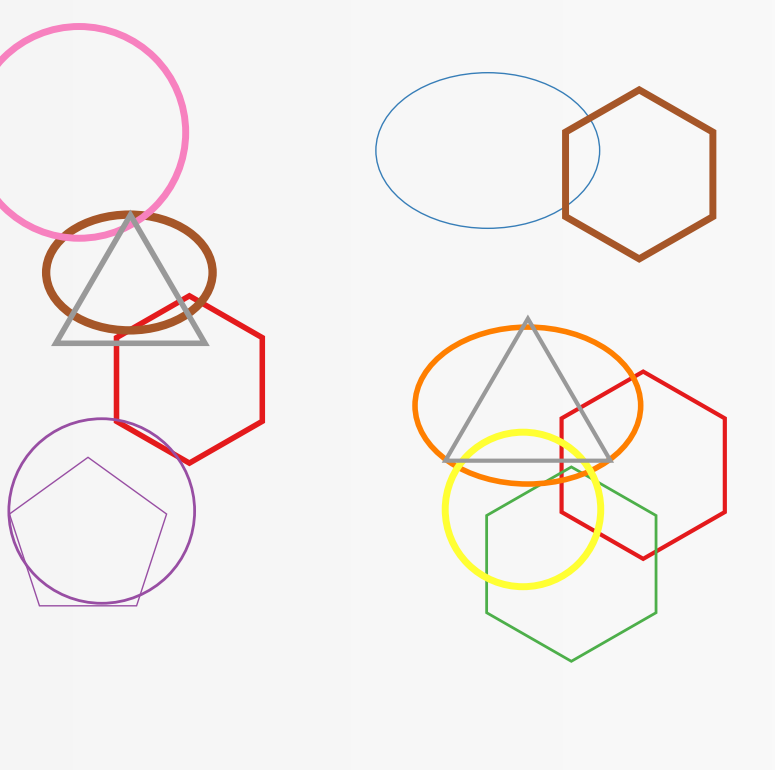[{"shape": "hexagon", "thickness": 1.5, "radius": 0.61, "center": [0.83, 0.396]}, {"shape": "hexagon", "thickness": 2, "radius": 0.54, "center": [0.244, 0.507]}, {"shape": "oval", "thickness": 0.5, "radius": 0.72, "center": [0.629, 0.805]}, {"shape": "hexagon", "thickness": 1, "radius": 0.63, "center": [0.737, 0.267]}, {"shape": "pentagon", "thickness": 0.5, "radius": 0.53, "center": [0.114, 0.299]}, {"shape": "circle", "thickness": 1, "radius": 0.6, "center": [0.131, 0.336]}, {"shape": "oval", "thickness": 2, "radius": 0.73, "center": [0.681, 0.473]}, {"shape": "circle", "thickness": 2.5, "radius": 0.5, "center": [0.675, 0.338]}, {"shape": "hexagon", "thickness": 2.5, "radius": 0.55, "center": [0.825, 0.774]}, {"shape": "oval", "thickness": 3, "radius": 0.54, "center": [0.167, 0.646]}, {"shape": "circle", "thickness": 2.5, "radius": 0.69, "center": [0.102, 0.828]}, {"shape": "triangle", "thickness": 1.5, "radius": 0.61, "center": [0.681, 0.463]}, {"shape": "triangle", "thickness": 2, "radius": 0.56, "center": [0.168, 0.61]}]